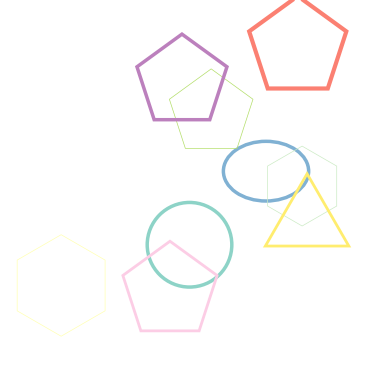[{"shape": "circle", "thickness": 2.5, "radius": 0.55, "center": [0.492, 0.364]}, {"shape": "hexagon", "thickness": 0.5, "radius": 0.66, "center": [0.159, 0.259]}, {"shape": "pentagon", "thickness": 3, "radius": 0.66, "center": [0.773, 0.877]}, {"shape": "oval", "thickness": 2.5, "radius": 0.55, "center": [0.691, 0.555]}, {"shape": "pentagon", "thickness": 0.5, "radius": 0.57, "center": [0.549, 0.707]}, {"shape": "pentagon", "thickness": 2, "radius": 0.64, "center": [0.442, 0.245]}, {"shape": "pentagon", "thickness": 2.5, "radius": 0.61, "center": [0.473, 0.788]}, {"shape": "hexagon", "thickness": 0.5, "radius": 0.52, "center": [0.785, 0.517]}, {"shape": "triangle", "thickness": 2, "radius": 0.63, "center": [0.798, 0.424]}]